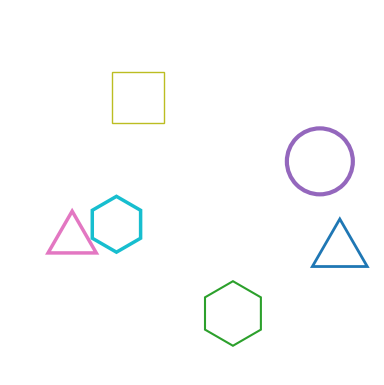[{"shape": "triangle", "thickness": 2, "radius": 0.41, "center": [0.883, 0.349]}, {"shape": "hexagon", "thickness": 1.5, "radius": 0.42, "center": [0.605, 0.186]}, {"shape": "circle", "thickness": 3, "radius": 0.43, "center": [0.831, 0.581]}, {"shape": "triangle", "thickness": 2.5, "radius": 0.36, "center": [0.187, 0.379]}, {"shape": "square", "thickness": 1, "radius": 0.34, "center": [0.358, 0.747]}, {"shape": "hexagon", "thickness": 2.5, "radius": 0.36, "center": [0.302, 0.417]}]